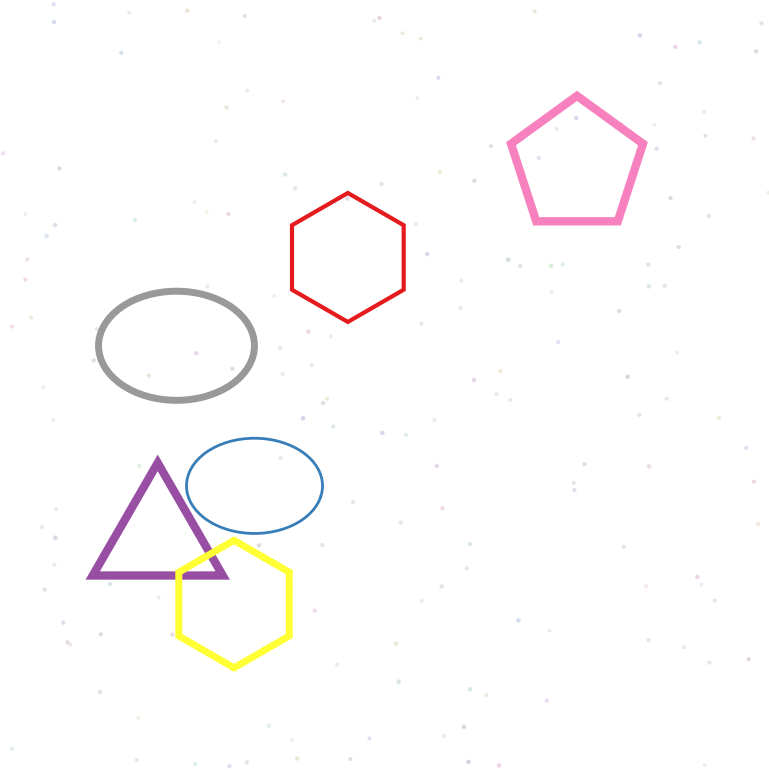[{"shape": "hexagon", "thickness": 1.5, "radius": 0.42, "center": [0.452, 0.666]}, {"shape": "oval", "thickness": 1, "radius": 0.44, "center": [0.331, 0.369]}, {"shape": "triangle", "thickness": 3, "radius": 0.49, "center": [0.205, 0.301]}, {"shape": "hexagon", "thickness": 2.5, "radius": 0.41, "center": [0.304, 0.215]}, {"shape": "pentagon", "thickness": 3, "radius": 0.45, "center": [0.749, 0.785]}, {"shape": "oval", "thickness": 2.5, "radius": 0.51, "center": [0.229, 0.551]}]